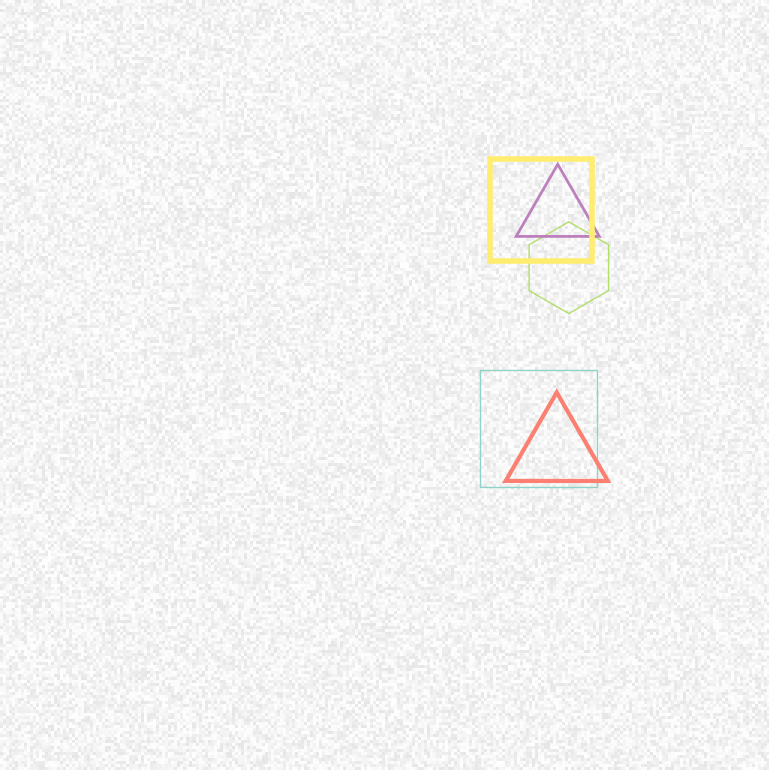[{"shape": "square", "thickness": 0.5, "radius": 0.38, "center": [0.7, 0.444]}, {"shape": "triangle", "thickness": 1.5, "radius": 0.38, "center": [0.723, 0.414]}, {"shape": "hexagon", "thickness": 0.5, "radius": 0.3, "center": [0.739, 0.652]}, {"shape": "triangle", "thickness": 1, "radius": 0.31, "center": [0.724, 0.724]}, {"shape": "square", "thickness": 2, "radius": 0.33, "center": [0.703, 0.727]}]